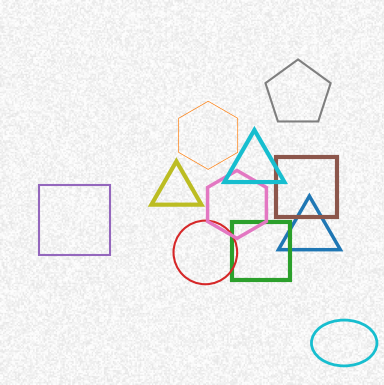[{"shape": "triangle", "thickness": 2.5, "radius": 0.46, "center": [0.804, 0.398]}, {"shape": "hexagon", "thickness": 0.5, "radius": 0.44, "center": [0.541, 0.649]}, {"shape": "square", "thickness": 3, "radius": 0.38, "center": [0.678, 0.348]}, {"shape": "circle", "thickness": 1.5, "radius": 0.41, "center": [0.533, 0.344]}, {"shape": "square", "thickness": 1.5, "radius": 0.46, "center": [0.194, 0.429]}, {"shape": "square", "thickness": 3, "radius": 0.39, "center": [0.796, 0.513]}, {"shape": "hexagon", "thickness": 2.5, "radius": 0.44, "center": [0.616, 0.469]}, {"shape": "pentagon", "thickness": 1.5, "radius": 0.45, "center": [0.774, 0.757]}, {"shape": "triangle", "thickness": 3, "radius": 0.38, "center": [0.458, 0.506]}, {"shape": "oval", "thickness": 2, "radius": 0.43, "center": [0.894, 0.109]}, {"shape": "triangle", "thickness": 3, "radius": 0.45, "center": [0.661, 0.572]}]